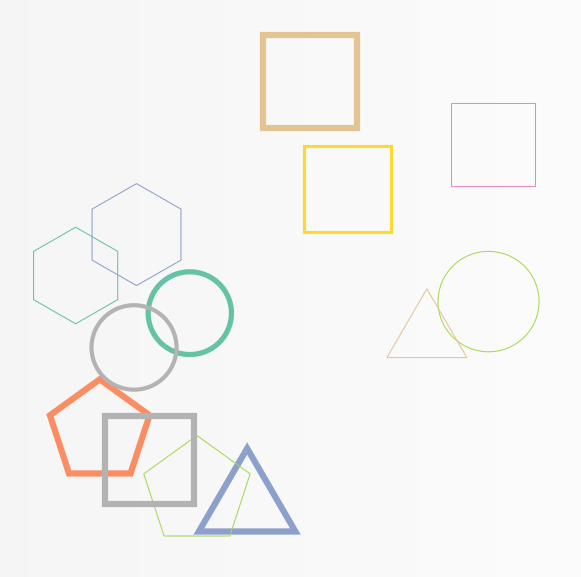[{"shape": "hexagon", "thickness": 0.5, "radius": 0.42, "center": [0.13, 0.522]}, {"shape": "circle", "thickness": 2.5, "radius": 0.36, "center": [0.327, 0.457]}, {"shape": "pentagon", "thickness": 3, "radius": 0.45, "center": [0.172, 0.252]}, {"shape": "hexagon", "thickness": 0.5, "radius": 0.44, "center": [0.235, 0.593]}, {"shape": "triangle", "thickness": 3, "radius": 0.48, "center": [0.425, 0.127]}, {"shape": "square", "thickness": 0.5, "radius": 0.36, "center": [0.848, 0.749]}, {"shape": "circle", "thickness": 0.5, "radius": 0.43, "center": [0.841, 0.477]}, {"shape": "pentagon", "thickness": 0.5, "radius": 0.48, "center": [0.339, 0.149]}, {"shape": "square", "thickness": 1.5, "radius": 0.37, "center": [0.598, 0.671]}, {"shape": "square", "thickness": 3, "radius": 0.4, "center": [0.534, 0.858]}, {"shape": "triangle", "thickness": 0.5, "radius": 0.4, "center": [0.734, 0.42]}, {"shape": "circle", "thickness": 2, "radius": 0.37, "center": [0.231, 0.397]}, {"shape": "square", "thickness": 3, "radius": 0.38, "center": [0.257, 0.202]}]